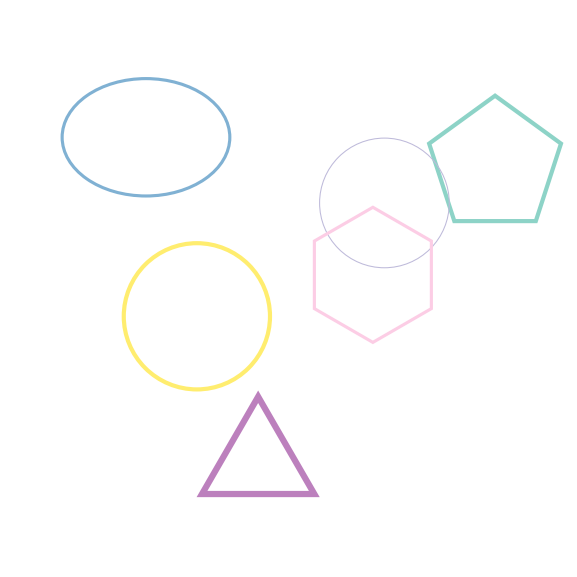[{"shape": "pentagon", "thickness": 2, "radius": 0.6, "center": [0.857, 0.713]}, {"shape": "circle", "thickness": 0.5, "radius": 0.56, "center": [0.666, 0.648]}, {"shape": "oval", "thickness": 1.5, "radius": 0.73, "center": [0.253, 0.761]}, {"shape": "hexagon", "thickness": 1.5, "radius": 0.58, "center": [0.646, 0.523]}, {"shape": "triangle", "thickness": 3, "radius": 0.56, "center": [0.447, 0.2]}, {"shape": "circle", "thickness": 2, "radius": 0.63, "center": [0.341, 0.451]}]